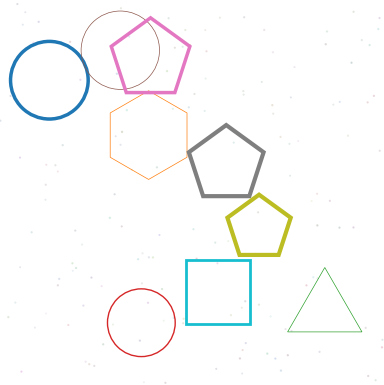[{"shape": "circle", "thickness": 2.5, "radius": 0.5, "center": [0.128, 0.792]}, {"shape": "hexagon", "thickness": 0.5, "radius": 0.58, "center": [0.386, 0.649]}, {"shape": "triangle", "thickness": 0.5, "radius": 0.56, "center": [0.844, 0.194]}, {"shape": "circle", "thickness": 1, "radius": 0.44, "center": [0.367, 0.162]}, {"shape": "circle", "thickness": 0.5, "radius": 0.51, "center": [0.312, 0.87]}, {"shape": "pentagon", "thickness": 2.5, "radius": 0.54, "center": [0.391, 0.846]}, {"shape": "pentagon", "thickness": 3, "radius": 0.51, "center": [0.588, 0.573]}, {"shape": "pentagon", "thickness": 3, "radius": 0.43, "center": [0.673, 0.408]}, {"shape": "square", "thickness": 2, "radius": 0.42, "center": [0.566, 0.242]}]